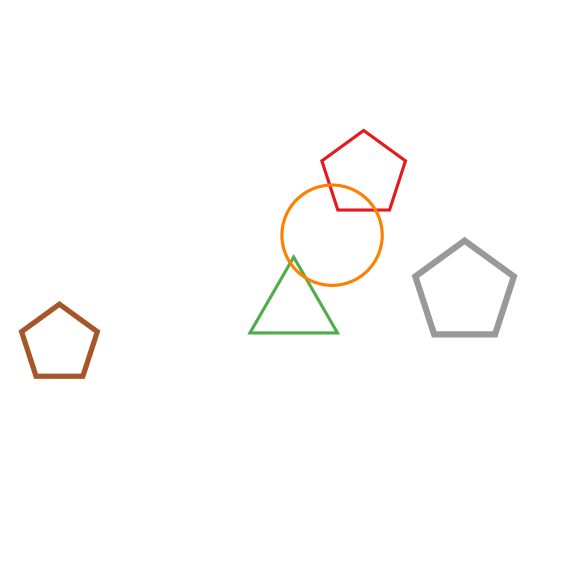[{"shape": "pentagon", "thickness": 1.5, "radius": 0.38, "center": [0.63, 0.697]}, {"shape": "triangle", "thickness": 1.5, "radius": 0.44, "center": [0.509, 0.466]}, {"shape": "circle", "thickness": 1.5, "radius": 0.43, "center": [0.575, 0.592]}, {"shape": "pentagon", "thickness": 2.5, "radius": 0.34, "center": [0.103, 0.403]}, {"shape": "pentagon", "thickness": 3, "radius": 0.45, "center": [0.805, 0.493]}]